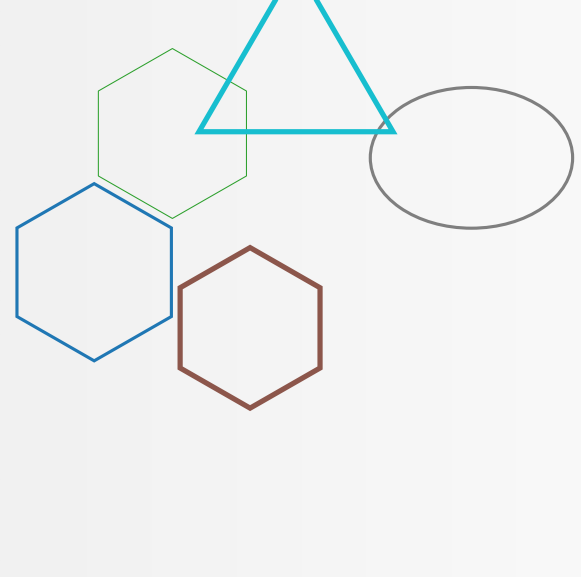[{"shape": "hexagon", "thickness": 1.5, "radius": 0.77, "center": [0.162, 0.528]}, {"shape": "hexagon", "thickness": 0.5, "radius": 0.74, "center": [0.297, 0.768]}, {"shape": "hexagon", "thickness": 2.5, "radius": 0.69, "center": [0.43, 0.431]}, {"shape": "oval", "thickness": 1.5, "radius": 0.87, "center": [0.811, 0.726]}, {"shape": "triangle", "thickness": 2.5, "radius": 0.96, "center": [0.509, 0.867]}]